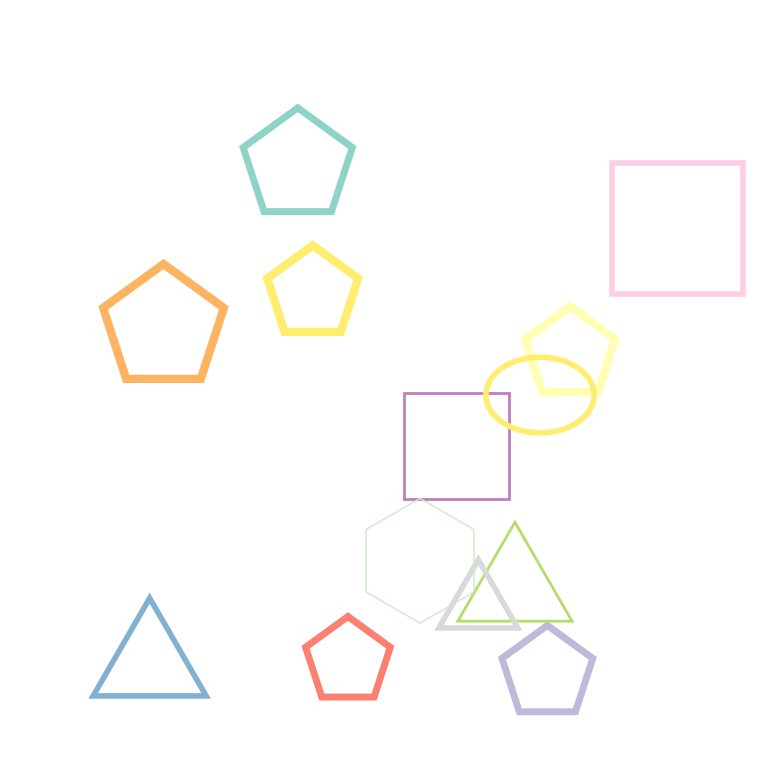[{"shape": "pentagon", "thickness": 2.5, "radius": 0.37, "center": [0.387, 0.785]}, {"shape": "pentagon", "thickness": 3, "radius": 0.31, "center": [0.741, 0.54]}, {"shape": "pentagon", "thickness": 2.5, "radius": 0.31, "center": [0.711, 0.126]}, {"shape": "pentagon", "thickness": 2.5, "radius": 0.29, "center": [0.452, 0.142]}, {"shape": "triangle", "thickness": 2, "radius": 0.42, "center": [0.194, 0.139]}, {"shape": "pentagon", "thickness": 3, "radius": 0.41, "center": [0.212, 0.575]}, {"shape": "triangle", "thickness": 1, "radius": 0.43, "center": [0.669, 0.236]}, {"shape": "square", "thickness": 2, "radius": 0.43, "center": [0.88, 0.703]}, {"shape": "triangle", "thickness": 2, "radius": 0.3, "center": [0.621, 0.214]}, {"shape": "square", "thickness": 1, "radius": 0.34, "center": [0.593, 0.421]}, {"shape": "hexagon", "thickness": 0.5, "radius": 0.4, "center": [0.545, 0.272]}, {"shape": "oval", "thickness": 2, "radius": 0.35, "center": [0.701, 0.487]}, {"shape": "pentagon", "thickness": 3, "radius": 0.31, "center": [0.406, 0.619]}]